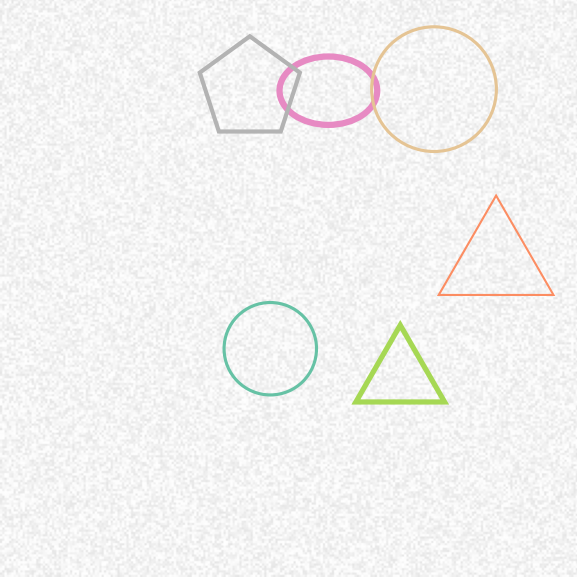[{"shape": "circle", "thickness": 1.5, "radius": 0.4, "center": [0.468, 0.395]}, {"shape": "triangle", "thickness": 1, "radius": 0.57, "center": [0.859, 0.546]}, {"shape": "oval", "thickness": 3, "radius": 0.42, "center": [0.569, 0.842]}, {"shape": "triangle", "thickness": 2.5, "radius": 0.44, "center": [0.693, 0.347]}, {"shape": "circle", "thickness": 1.5, "radius": 0.54, "center": [0.752, 0.845]}, {"shape": "pentagon", "thickness": 2, "radius": 0.46, "center": [0.433, 0.845]}]